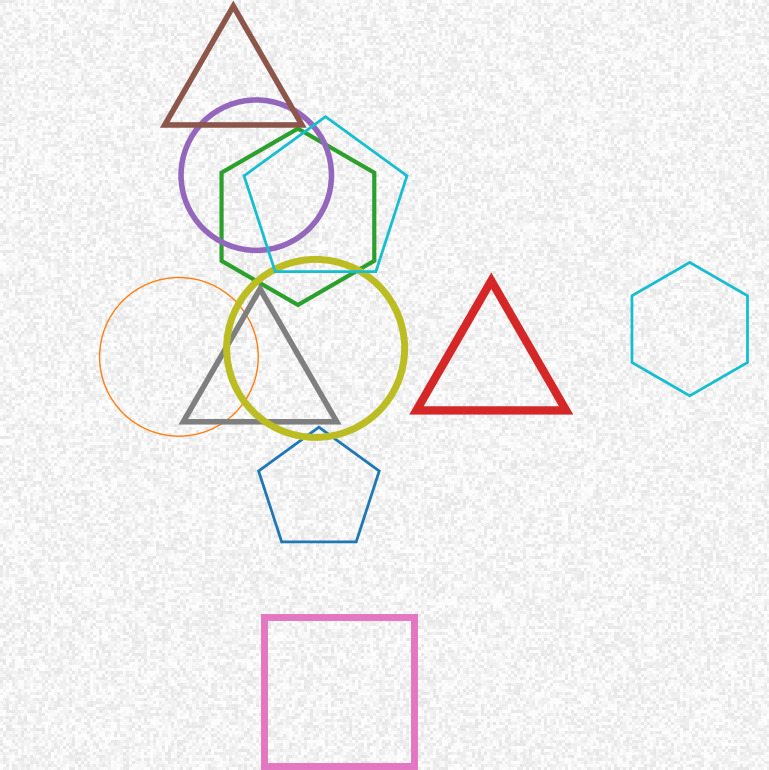[{"shape": "pentagon", "thickness": 1, "radius": 0.41, "center": [0.414, 0.363]}, {"shape": "circle", "thickness": 0.5, "radius": 0.52, "center": [0.232, 0.537]}, {"shape": "hexagon", "thickness": 1.5, "radius": 0.57, "center": [0.387, 0.718]}, {"shape": "triangle", "thickness": 3, "radius": 0.56, "center": [0.638, 0.523]}, {"shape": "circle", "thickness": 2, "radius": 0.49, "center": [0.333, 0.772]}, {"shape": "triangle", "thickness": 2, "radius": 0.51, "center": [0.303, 0.889]}, {"shape": "square", "thickness": 2.5, "radius": 0.48, "center": [0.44, 0.102]}, {"shape": "triangle", "thickness": 2, "radius": 0.58, "center": [0.338, 0.51]}, {"shape": "circle", "thickness": 2.5, "radius": 0.58, "center": [0.41, 0.548]}, {"shape": "hexagon", "thickness": 1, "radius": 0.43, "center": [0.896, 0.573]}, {"shape": "pentagon", "thickness": 1, "radius": 0.56, "center": [0.423, 0.737]}]